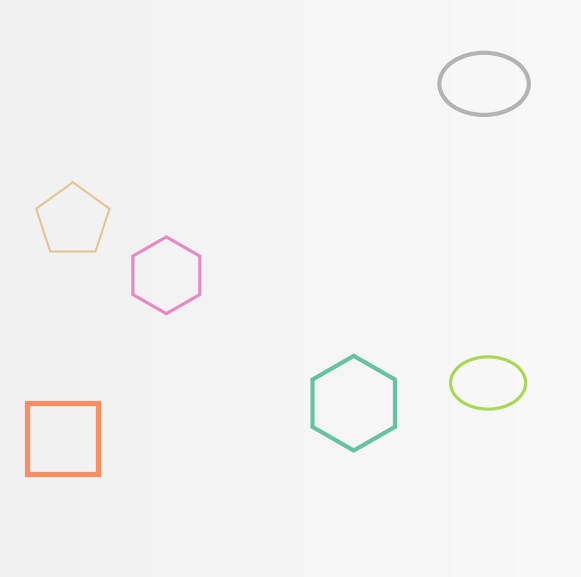[{"shape": "hexagon", "thickness": 2, "radius": 0.41, "center": [0.609, 0.301]}, {"shape": "square", "thickness": 2.5, "radius": 0.31, "center": [0.108, 0.24]}, {"shape": "hexagon", "thickness": 1.5, "radius": 0.33, "center": [0.286, 0.522]}, {"shape": "oval", "thickness": 1.5, "radius": 0.32, "center": [0.84, 0.336]}, {"shape": "pentagon", "thickness": 1, "radius": 0.33, "center": [0.125, 0.617]}, {"shape": "oval", "thickness": 2, "radius": 0.38, "center": [0.833, 0.854]}]